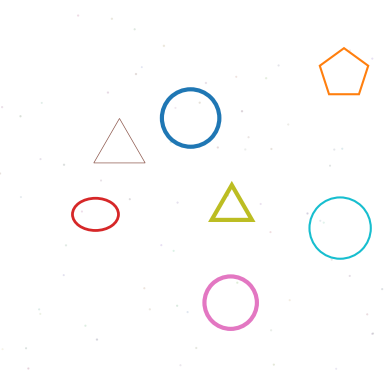[{"shape": "circle", "thickness": 3, "radius": 0.37, "center": [0.495, 0.693]}, {"shape": "pentagon", "thickness": 1.5, "radius": 0.33, "center": [0.894, 0.809]}, {"shape": "oval", "thickness": 2, "radius": 0.3, "center": [0.248, 0.443]}, {"shape": "triangle", "thickness": 0.5, "radius": 0.39, "center": [0.31, 0.615]}, {"shape": "circle", "thickness": 3, "radius": 0.34, "center": [0.599, 0.214]}, {"shape": "triangle", "thickness": 3, "radius": 0.3, "center": [0.602, 0.459]}, {"shape": "circle", "thickness": 1.5, "radius": 0.4, "center": [0.883, 0.408]}]